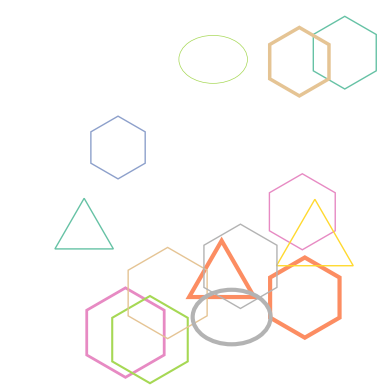[{"shape": "hexagon", "thickness": 1, "radius": 0.47, "center": [0.896, 0.863]}, {"shape": "triangle", "thickness": 1, "radius": 0.44, "center": [0.219, 0.397]}, {"shape": "hexagon", "thickness": 3, "radius": 0.52, "center": [0.792, 0.227]}, {"shape": "triangle", "thickness": 3, "radius": 0.49, "center": [0.576, 0.277]}, {"shape": "hexagon", "thickness": 1, "radius": 0.41, "center": [0.307, 0.617]}, {"shape": "hexagon", "thickness": 1, "radius": 0.49, "center": [0.785, 0.45]}, {"shape": "hexagon", "thickness": 2, "radius": 0.58, "center": [0.326, 0.136]}, {"shape": "hexagon", "thickness": 1.5, "radius": 0.57, "center": [0.39, 0.118]}, {"shape": "oval", "thickness": 0.5, "radius": 0.45, "center": [0.554, 0.846]}, {"shape": "triangle", "thickness": 1, "radius": 0.58, "center": [0.818, 0.367]}, {"shape": "hexagon", "thickness": 2.5, "radius": 0.44, "center": [0.778, 0.84]}, {"shape": "hexagon", "thickness": 1, "radius": 0.59, "center": [0.435, 0.239]}, {"shape": "hexagon", "thickness": 1, "radius": 0.55, "center": [0.625, 0.308]}, {"shape": "oval", "thickness": 3, "radius": 0.51, "center": [0.602, 0.177]}]